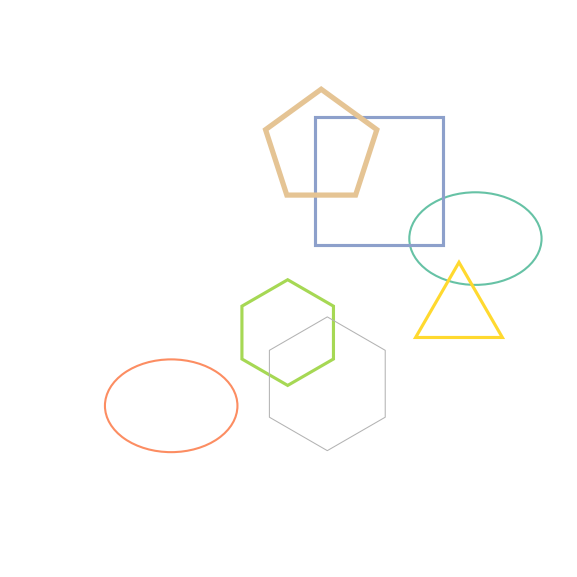[{"shape": "oval", "thickness": 1, "radius": 0.57, "center": [0.823, 0.586]}, {"shape": "oval", "thickness": 1, "radius": 0.57, "center": [0.296, 0.297]}, {"shape": "square", "thickness": 1.5, "radius": 0.55, "center": [0.656, 0.686]}, {"shape": "hexagon", "thickness": 1.5, "radius": 0.46, "center": [0.498, 0.423]}, {"shape": "triangle", "thickness": 1.5, "radius": 0.43, "center": [0.795, 0.458]}, {"shape": "pentagon", "thickness": 2.5, "radius": 0.51, "center": [0.556, 0.743]}, {"shape": "hexagon", "thickness": 0.5, "radius": 0.58, "center": [0.567, 0.335]}]